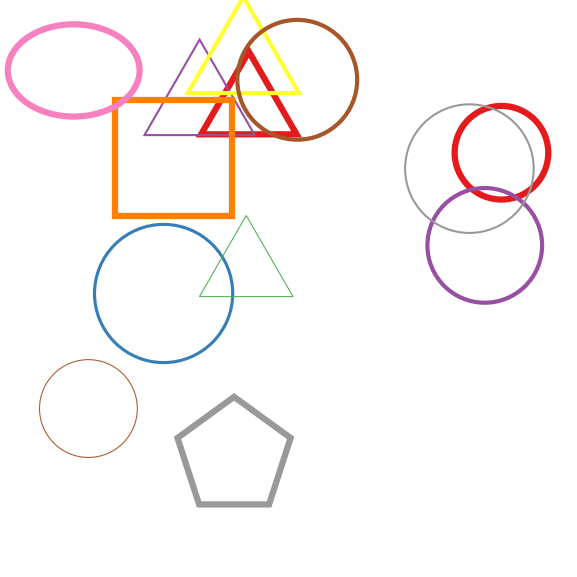[{"shape": "triangle", "thickness": 3, "radius": 0.48, "center": [0.431, 0.814]}, {"shape": "circle", "thickness": 3, "radius": 0.41, "center": [0.868, 0.735]}, {"shape": "circle", "thickness": 1.5, "radius": 0.6, "center": [0.283, 0.491]}, {"shape": "triangle", "thickness": 0.5, "radius": 0.47, "center": [0.426, 0.532]}, {"shape": "triangle", "thickness": 1, "radius": 0.55, "center": [0.346, 0.82]}, {"shape": "circle", "thickness": 2, "radius": 0.5, "center": [0.839, 0.574]}, {"shape": "square", "thickness": 3, "radius": 0.5, "center": [0.301, 0.726]}, {"shape": "triangle", "thickness": 2, "radius": 0.56, "center": [0.421, 0.893]}, {"shape": "circle", "thickness": 2, "radius": 0.52, "center": [0.515, 0.861]}, {"shape": "circle", "thickness": 0.5, "radius": 0.42, "center": [0.153, 0.292]}, {"shape": "oval", "thickness": 3, "radius": 0.57, "center": [0.128, 0.877]}, {"shape": "circle", "thickness": 1, "radius": 0.56, "center": [0.813, 0.707]}, {"shape": "pentagon", "thickness": 3, "radius": 0.51, "center": [0.405, 0.209]}]